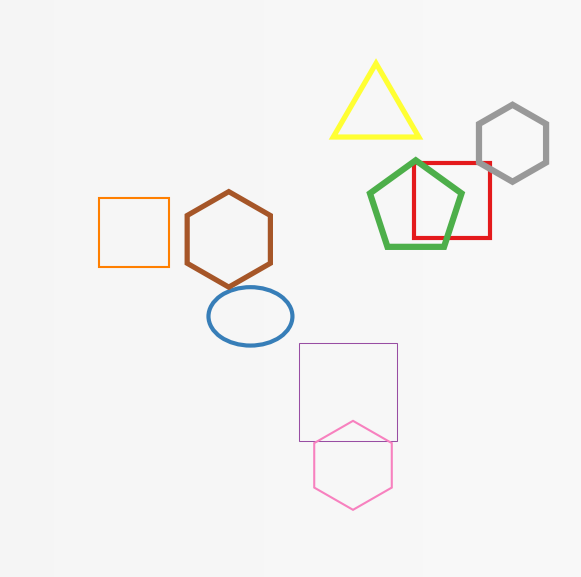[{"shape": "square", "thickness": 2, "radius": 0.32, "center": [0.778, 0.652]}, {"shape": "oval", "thickness": 2, "radius": 0.36, "center": [0.431, 0.451]}, {"shape": "pentagon", "thickness": 3, "radius": 0.41, "center": [0.715, 0.639]}, {"shape": "square", "thickness": 0.5, "radius": 0.42, "center": [0.598, 0.321]}, {"shape": "square", "thickness": 1, "radius": 0.3, "center": [0.23, 0.596]}, {"shape": "triangle", "thickness": 2.5, "radius": 0.43, "center": [0.647, 0.804]}, {"shape": "hexagon", "thickness": 2.5, "radius": 0.41, "center": [0.394, 0.585]}, {"shape": "hexagon", "thickness": 1, "radius": 0.39, "center": [0.607, 0.193]}, {"shape": "hexagon", "thickness": 3, "radius": 0.33, "center": [0.882, 0.751]}]